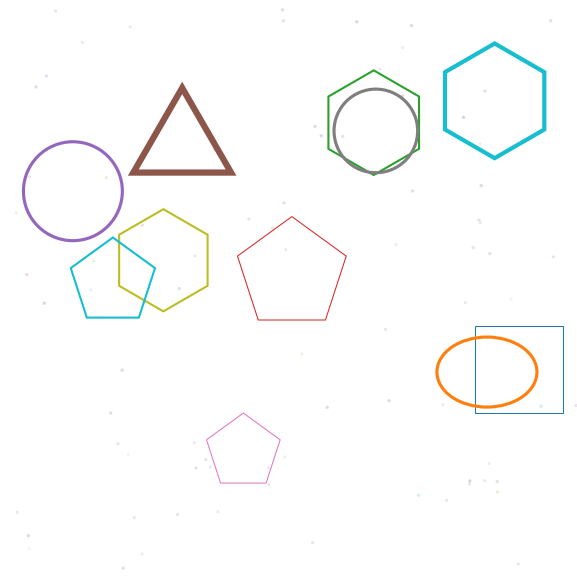[{"shape": "square", "thickness": 0.5, "radius": 0.38, "center": [0.899, 0.36]}, {"shape": "oval", "thickness": 1.5, "radius": 0.43, "center": [0.843, 0.355]}, {"shape": "hexagon", "thickness": 1, "radius": 0.45, "center": [0.647, 0.787]}, {"shape": "pentagon", "thickness": 0.5, "radius": 0.49, "center": [0.505, 0.525]}, {"shape": "circle", "thickness": 1.5, "radius": 0.43, "center": [0.126, 0.668]}, {"shape": "triangle", "thickness": 3, "radius": 0.49, "center": [0.315, 0.749]}, {"shape": "pentagon", "thickness": 0.5, "radius": 0.34, "center": [0.421, 0.217]}, {"shape": "circle", "thickness": 1.5, "radius": 0.36, "center": [0.651, 0.772]}, {"shape": "hexagon", "thickness": 1, "radius": 0.44, "center": [0.283, 0.548]}, {"shape": "pentagon", "thickness": 1, "radius": 0.38, "center": [0.195, 0.511]}, {"shape": "hexagon", "thickness": 2, "radius": 0.5, "center": [0.857, 0.825]}]